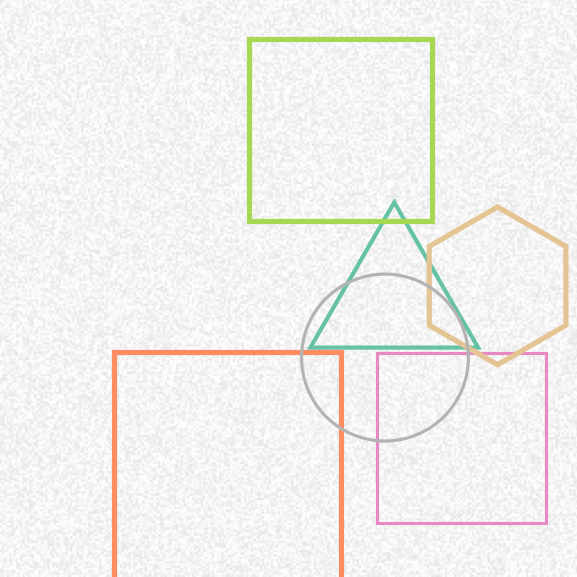[{"shape": "triangle", "thickness": 2, "radius": 0.84, "center": [0.683, 0.481]}, {"shape": "square", "thickness": 2.5, "radius": 0.98, "center": [0.394, 0.192]}, {"shape": "square", "thickness": 1.5, "radius": 0.73, "center": [0.799, 0.241]}, {"shape": "square", "thickness": 2.5, "radius": 0.79, "center": [0.59, 0.775]}, {"shape": "hexagon", "thickness": 2.5, "radius": 0.68, "center": [0.862, 0.504]}, {"shape": "circle", "thickness": 1.5, "radius": 0.72, "center": [0.667, 0.38]}]